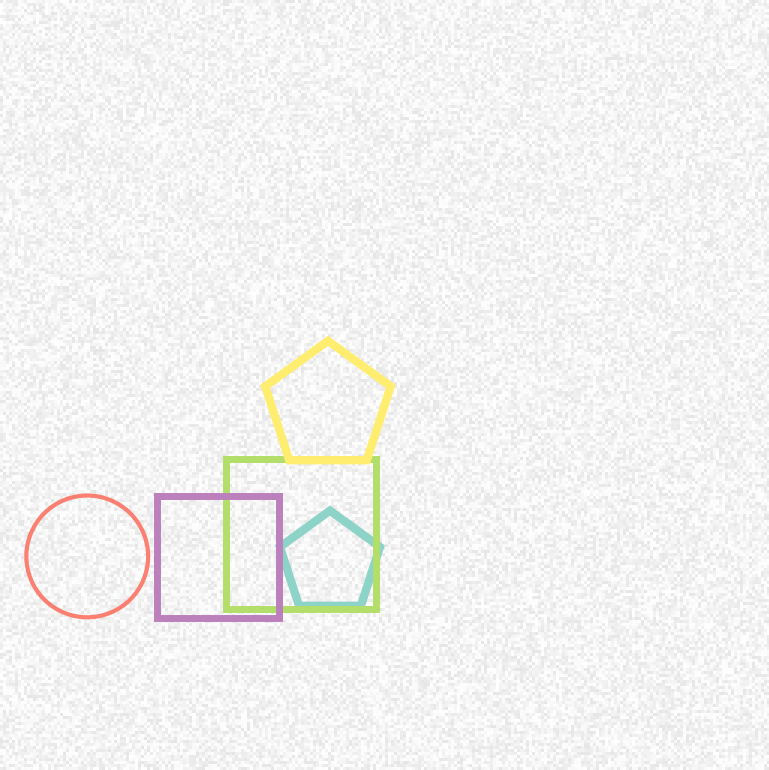[{"shape": "pentagon", "thickness": 3, "radius": 0.34, "center": [0.429, 0.269]}, {"shape": "circle", "thickness": 1.5, "radius": 0.4, "center": [0.113, 0.277]}, {"shape": "square", "thickness": 2.5, "radius": 0.49, "center": [0.391, 0.306]}, {"shape": "square", "thickness": 2.5, "radius": 0.4, "center": [0.284, 0.277]}, {"shape": "pentagon", "thickness": 3, "radius": 0.43, "center": [0.426, 0.472]}]